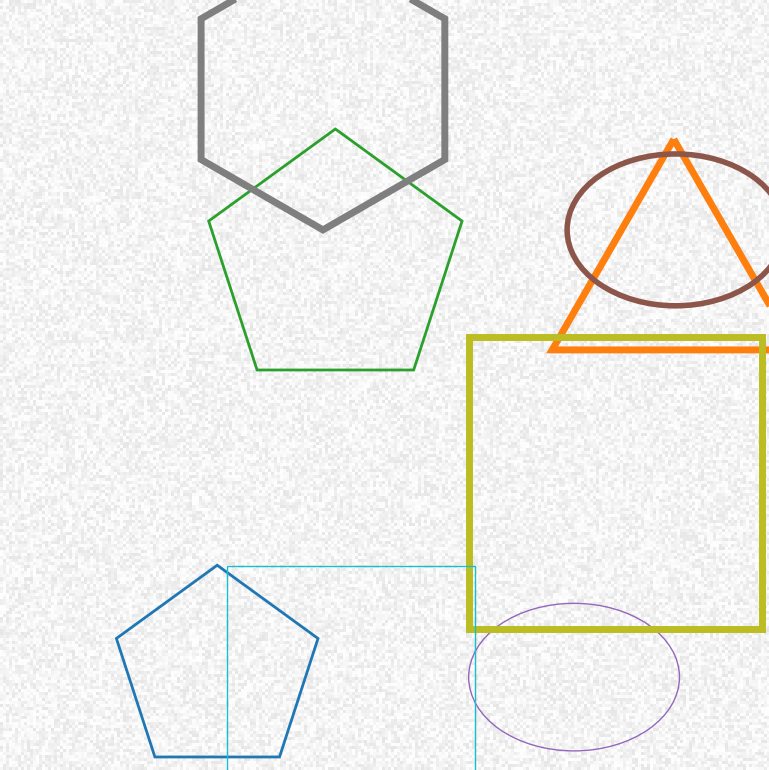[{"shape": "pentagon", "thickness": 1, "radius": 0.69, "center": [0.282, 0.128]}, {"shape": "triangle", "thickness": 2.5, "radius": 0.91, "center": [0.875, 0.637]}, {"shape": "pentagon", "thickness": 1, "radius": 0.86, "center": [0.436, 0.659]}, {"shape": "oval", "thickness": 0.5, "radius": 0.68, "center": [0.746, 0.121]}, {"shape": "oval", "thickness": 2, "radius": 0.7, "center": [0.877, 0.701]}, {"shape": "hexagon", "thickness": 2.5, "radius": 0.91, "center": [0.419, 0.884]}, {"shape": "square", "thickness": 2.5, "radius": 0.95, "center": [0.799, 0.373]}, {"shape": "square", "thickness": 0.5, "radius": 0.81, "center": [0.456, 0.104]}]